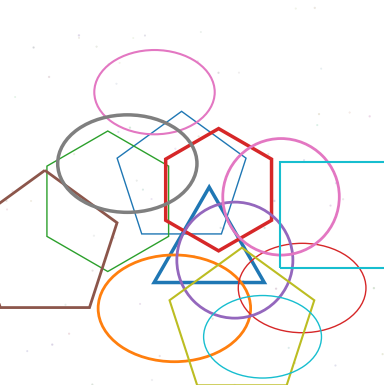[{"shape": "pentagon", "thickness": 1, "radius": 0.88, "center": [0.472, 0.535]}, {"shape": "triangle", "thickness": 2.5, "radius": 0.83, "center": [0.543, 0.349]}, {"shape": "oval", "thickness": 2, "radius": 0.99, "center": [0.453, 0.199]}, {"shape": "hexagon", "thickness": 1, "radius": 0.91, "center": [0.28, 0.477]}, {"shape": "hexagon", "thickness": 2.5, "radius": 0.79, "center": [0.568, 0.507]}, {"shape": "oval", "thickness": 1, "radius": 0.83, "center": [0.785, 0.252]}, {"shape": "circle", "thickness": 2, "radius": 0.75, "center": [0.61, 0.324]}, {"shape": "pentagon", "thickness": 2, "radius": 0.99, "center": [0.117, 0.361]}, {"shape": "oval", "thickness": 1.5, "radius": 0.78, "center": [0.401, 0.761]}, {"shape": "circle", "thickness": 2, "radius": 0.76, "center": [0.73, 0.489]}, {"shape": "oval", "thickness": 2.5, "radius": 0.9, "center": [0.331, 0.575]}, {"shape": "pentagon", "thickness": 1.5, "radius": 0.99, "center": [0.628, 0.159]}, {"shape": "square", "thickness": 1.5, "radius": 0.68, "center": [0.864, 0.442]}, {"shape": "oval", "thickness": 1, "radius": 0.77, "center": [0.682, 0.125]}]